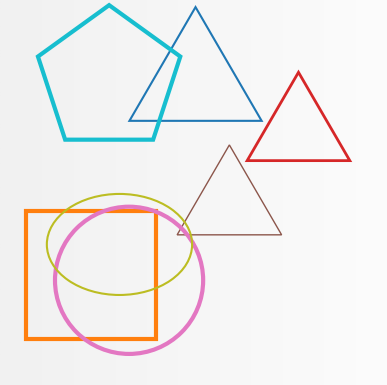[{"shape": "triangle", "thickness": 1.5, "radius": 0.98, "center": [0.505, 0.785]}, {"shape": "square", "thickness": 3, "radius": 0.83, "center": [0.235, 0.286]}, {"shape": "triangle", "thickness": 2, "radius": 0.76, "center": [0.77, 0.659]}, {"shape": "triangle", "thickness": 1, "radius": 0.78, "center": [0.592, 0.468]}, {"shape": "circle", "thickness": 3, "radius": 0.96, "center": [0.333, 0.272]}, {"shape": "oval", "thickness": 1.5, "radius": 0.94, "center": [0.308, 0.365]}, {"shape": "pentagon", "thickness": 3, "radius": 0.97, "center": [0.282, 0.793]}]